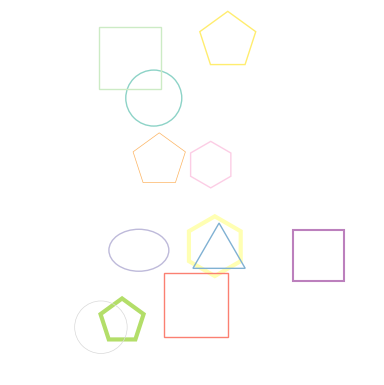[{"shape": "circle", "thickness": 1, "radius": 0.36, "center": [0.399, 0.745]}, {"shape": "hexagon", "thickness": 3, "radius": 0.39, "center": [0.558, 0.361]}, {"shape": "oval", "thickness": 1, "radius": 0.39, "center": [0.361, 0.35]}, {"shape": "square", "thickness": 1, "radius": 0.41, "center": [0.509, 0.208]}, {"shape": "triangle", "thickness": 1, "radius": 0.39, "center": [0.569, 0.342]}, {"shape": "pentagon", "thickness": 0.5, "radius": 0.36, "center": [0.414, 0.584]}, {"shape": "pentagon", "thickness": 3, "radius": 0.29, "center": [0.317, 0.166]}, {"shape": "hexagon", "thickness": 1, "radius": 0.3, "center": [0.547, 0.572]}, {"shape": "circle", "thickness": 0.5, "radius": 0.34, "center": [0.262, 0.15]}, {"shape": "square", "thickness": 1.5, "radius": 0.33, "center": [0.827, 0.336]}, {"shape": "square", "thickness": 1, "radius": 0.4, "center": [0.337, 0.85]}, {"shape": "pentagon", "thickness": 1, "radius": 0.38, "center": [0.592, 0.894]}]